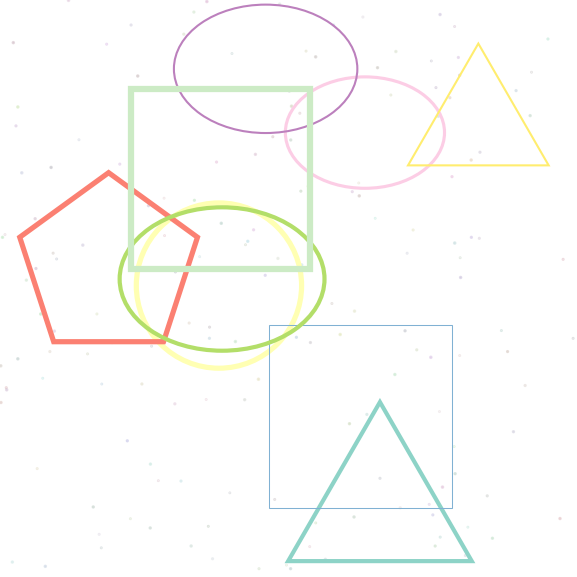[{"shape": "triangle", "thickness": 2, "radius": 0.92, "center": [0.658, 0.119]}, {"shape": "circle", "thickness": 2.5, "radius": 0.72, "center": [0.379, 0.505]}, {"shape": "pentagon", "thickness": 2.5, "radius": 0.81, "center": [0.188, 0.538]}, {"shape": "square", "thickness": 0.5, "radius": 0.79, "center": [0.625, 0.277]}, {"shape": "oval", "thickness": 2, "radius": 0.89, "center": [0.385, 0.516]}, {"shape": "oval", "thickness": 1.5, "radius": 0.69, "center": [0.632, 0.77]}, {"shape": "oval", "thickness": 1, "radius": 0.79, "center": [0.46, 0.88]}, {"shape": "square", "thickness": 3, "radius": 0.78, "center": [0.382, 0.689]}, {"shape": "triangle", "thickness": 1, "radius": 0.7, "center": [0.828, 0.783]}]